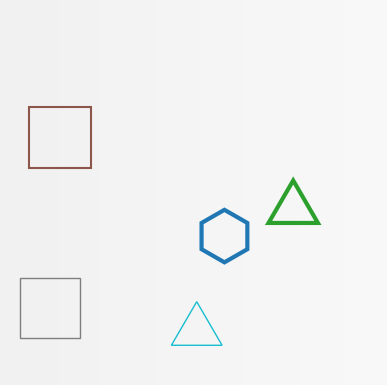[{"shape": "hexagon", "thickness": 3, "radius": 0.34, "center": [0.579, 0.387]}, {"shape": "triangle", "thickness": 3, "radius": 0.37, "center": [0.757, 0.458]}, {"shape": "square", "thickness": 1.5, "radius": 0.4, "center": [0.155, 0.642]}, {"shape": "square", "thickness": 1, "radius": 0.39, "center": [0.13, 0.2]}, {"shape": "triangle", "thickness": 1, "radius": 0.38, "center": [0.508, 0.141]}]